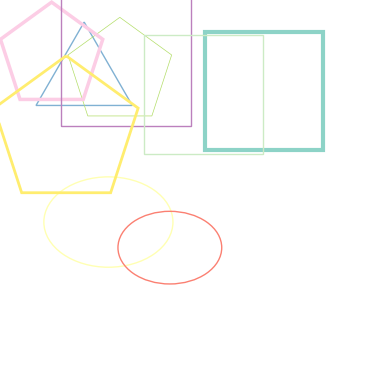[{"shape": "square", "thickness": 3, "radius": 0.77, "center": [0.684, 0.763]}, {"shape": "oval", "thickness": 1, "radius": 0.84, "center": [0.282, 0.423]}, {"shape": "oval", "thickness": 1, "radius": 0.67, "center": [0.441, 0.357]}, {"shape": "triangle", "thickness": 1, "radius": 0.72, "center": [0.219, 0.798]}, {"shape": "pentagon", "thickness": 0.5, "radius": 0.71, "center": [0.311, 0.813]}, {"shape": "pentagon", "thickness": 2.5, "radius": 0.7, "center": [0.134, 0.855]}, {"shape": "square", "thickness": 1, "radius": 0.84, "center": [0.327, 0.841]}, {"shape": "square", "thickness": 1, "radius": 0.77, "center": [0.53, 0.755]}, {"shape": "pentagon", "thickness": 2, "radius": 0.98, "center": [0.172, 0.658]}]